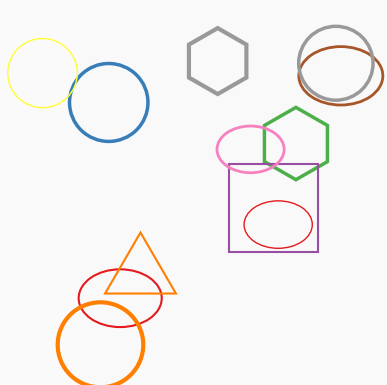[{"shape": "oval", "thickness": 1.5, "radius": 0.54, "center": [0.31, 0.225]}, {"shape": "oval", "thickness": 1, "radius": 0.44, "center": [0.718, 0.417]}, {"shape": "circle", "thickness": 2.5, "radius": 0.51, "center": [0.281, 0.734]}, {"shape": "hexagon", "thickness": 2.5, "radius": 0.47, "center": [0.764, 0.627]}, {"shape": "square", "thickness": 1.5, "radius": 0.58, "center": [0.706, 0.46]}, {"shape": "circle", "thickness": 3, "radius": 0.55, "center": [0.259, 0.104]}, {"shape": "triangle", "thickness": 1.5, "radius": 0.53, "center": [0.363, 0.29]}, {"shape": "circle", "thickness": 1, "radius": 0.45, "center": [0.11, 0.81]}, {"shape": "oval", "thickness": 2, "radius": 0.54, "center": [0.88, 0.803]}, {"shape": "oval", "thickness": 2, "radius": 0.43, "center": [0.647, 0.612]}, {"shape": "hexagon", "thickness": 3, "radius": 0.43, "center": [0.562, 0.841]}, {"shape": "circle", "thickness": 2.5, "radius": 0.48, "center": [0.867, 0.836]}]